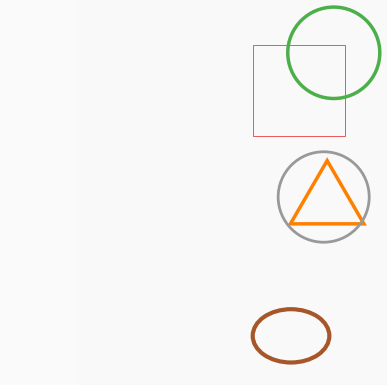[{"shape": "square", "thickness": 0.5, "radius": 0.59, "center": [0.771, 0.764]}, {"shape": "circle", "thickness": 2.5, "radius": 0.59, "center": [0.861, 0.863]}, {"shape": "triangle", "thickness": 2.5, "radius": 0.55, "center": [0.844, 0.473]}, {"shape": "oval", "thickness": 3, "radius": 0.49, "center": [0.751, 0.128]}, {"shape": "circle", "thickness": 2, "radius": 0.59, "center": [0.835, 0.488]}]